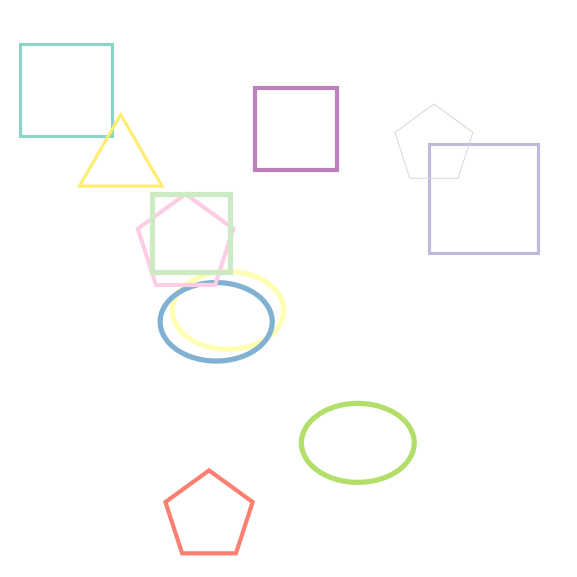[{"shape": "square", "thickness": 1.5, "radius": 0.4, "center": [0.114, 0.843]}, {"shape": "oval", "thickness": 2.5, "radius": 0.48, "center": [0.395, 0.462]}, {"shape": "square", "thickness": 1.5, "radius": 0.47, "center": [0.837, 0.655]}, {"shape": "pentagon", "thickness": 2, "radius": 0.4, "center": [0.362, 0.105]}, {"shape": "oval", "thickness": 2.5, "radius": 0.49, "center": [0.374, 0.442]}, {"shape": "oval", "thickness": 2.5, "radius": 0.49, "center": [0.62, 0.232]}, {"shape": "pentagon", "thickness": 2, "radius": 0.44, "center": [0.321, 0.576]}, {"shape": "pentagon", "thickness": 0.5, "radius": 0.35, "center": [0.751, 0.748]}, {"shape": "square", "thickness": 2, "radius": 0.36, "center": [0.512, 0.776]}, {"shape": "square", "thickness": 2.5, "radius": 0.34, "center": [0.331, 0.596]}, {"shape": "triangle", "thickness": 1.5, "radius": 0.41, "center": [0.209, 0.718]}]